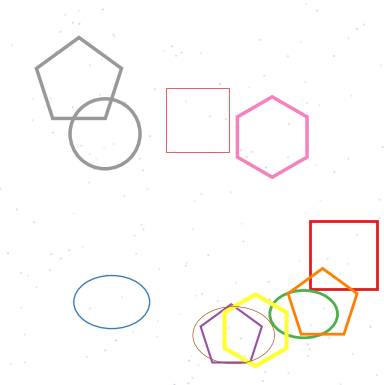[{"shape": "square", "thickness": 0.5, "radius": 0.41, "center": [0.513, 0.688]}, {"shape": "square", "thickness": 2, "radius": 0.44, "center": [0.892, 0.338]}, {"shape": "oval", "thickness": 1, "radius": 0.49, "center": [0.29, 0.215]}, {"shape": "oval", "thickness": 2, "radius": 0.44, "center": [0.789, 0.184]}, {"shape": "pentagon", "thickness": 1.5, "radius": 0.42, "center": [0.601, 0.126]}, {"shape": "pentagon", "thickness": 2, "radius": 0.47, "center": [0.838, 0.208]}, {"shape": "hexagon", "thickness": 3, "radius": 0.47, "center": [0.664, 0.142]}, {"shape": "oval", "thickness": 0.5, "radius": 0.53, "center": [0.607, 0.129]}, {"shape": "hexagon", "thickness": 2.5, "radius": 0.52, "center": [0.707, 0.644]}, {"shape": "circle", "thickness": 2.5, "radius": 0.45, "center": [0.273, 0.653]}, {"shape": "pentagon", "thickness": 2.5, "radius": 0.58, "center": [0.205, 0.786]}]